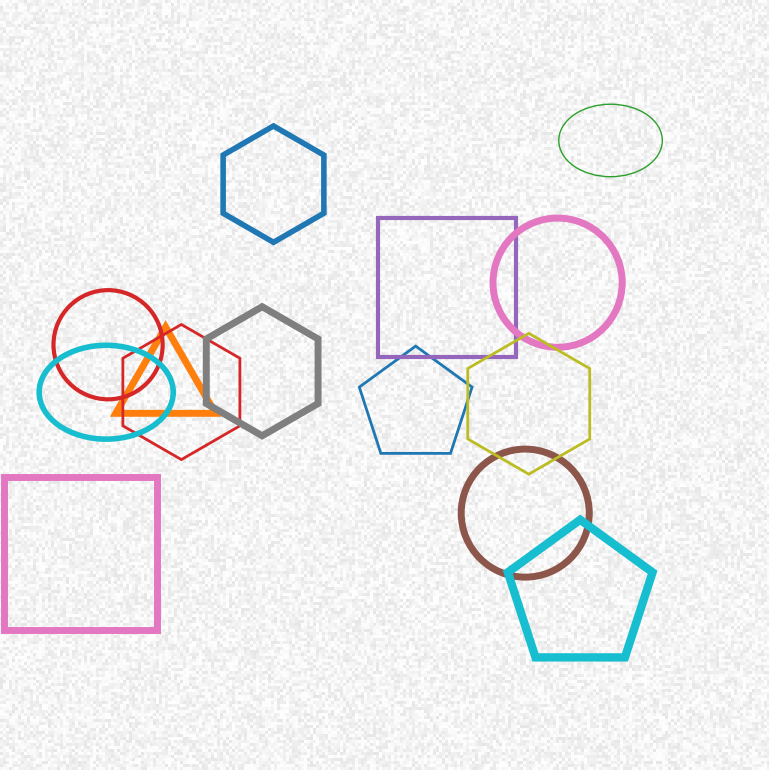[{"shape": "pentagon", "thickness": 1, "radius": 0.38, "center": [0.54, 0.473]}, {"shape": "hexagon", "thickness": 2, "radius": 0.38, "center": [0.355, 0.761]}, {"shape": "triangle", "thickness": 2.5, "radius": 0.37, "center": [0.215, 0.501]}, {"shape": "oval", "thickness": 0.5, "radius": 0.34, "center": [0.793, 0.818]}, {"shape": "hexagon", "thickness": 1, "radius": 0.44, "center": [0.236, 0.491]}, {"shape": "circle", "thickness": 1.5, "radius": 0.35, "center": [0.14, 0.552]}, {"shape": "square", "thickness": 1.5, "radius": 0.45, "center": [0.581, 0.627]}, {"shape": "circle", "thickness": 2.5, "radius": 0.42, "center": [0.682, 0.334]}, {"shape": "square", "thickness": 2.5, "radius": 0.5, "center": [0.105, 0.281]}, {"shape": "circle", "thickness": 2.5, "radius": 0.42, "center": [0.724, 0.633]}, {"shape": "hexagon", "thickness": 2.5, "radius": 0.42, "center": [0.34, 0.518]}, {"shape": "hexagon", "thickness": 1, "radius": 0.46, "center": [0.687, 0.476]}, {"shape": "oval", "thickness": 2, "radius": 0.44, "center": [0.138, 0.491]}, {"shape": "pentagon", "thickness": 3, "radius": 0.49, "center": [0.754, 0.226]}]